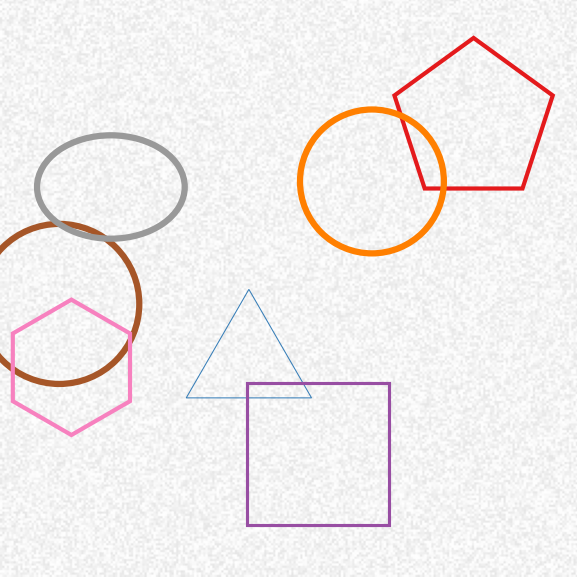[{"shape": "pentagon", "thickness": 2, "radius": 0.72, "center": [0.82, 0.789]}, {"shape": "triangle", "thickness": 0.5, "radius": 0.63, "center": [0.431, 0.373]}, {"shape": "square", "thickness": 1.5, "radius": 0.62, "center": [0.551, 0.213]}, {"shape": "circle", "thickness": 3, "radius": 0.62, "center": [0.644, 0.685]}, {"shape": "circle", "thickness": 3, "radius": 0.69, "center": [0.103, 0.473]}, {"shape": "hexagon", "thickness": 2, "radius": 0.59, "center": [0.124, 0.363]}, {"shape": "oval", "thickness": 3, "radius": 0.64, "center": [0.192, 0.675]}]